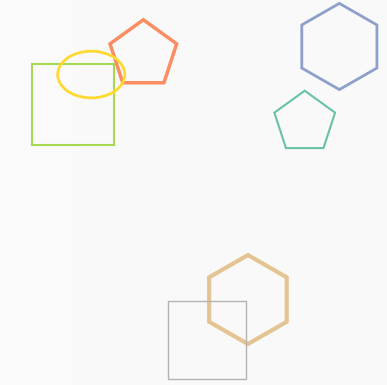[{"shape": "pentagon", "thickness": 1.5, "radius": 0.41, "center": [0.786, 0.682]}, {"shape": "pentagon", "thickness": 2.5, "radius": 0.45, "center": [0.37, 0.858]}, {"shape": "hexagon", "thickness": 2, "radius": 0.56, "center": [0.876, 0.879]}, {"shape": "square", "thickness": 1.5, "radius": 0.53, "center": [0.189, 0.728]}, {"shape": "oval", "thickness": 2, "radius": 0.43, "center": [0.235, 0.806]}, {"shape": "hexagon", "thickness": 3, "radius": 0.58, "center": [0.64, 0.222]}, {"shape": "square", "thickness": 1, "radius": 0.5, "center": [0.534, 0.118]}]